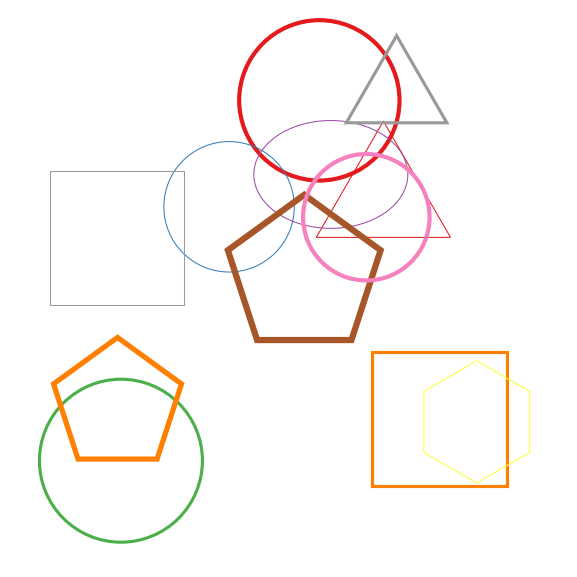[{"shape": "circle", "thickness": 2, "radius": 0.69, "center": [0.553, 0.825]}, {"shape": "triangle", "thickness": 0.5, "radius": 0.67, "center": [0.664, 0.655]}, {"shape": "circle", "thickness": 0.5, "radius": 0.56, "center": [0.397, 0.641]}, {"shape": "circle", "thickness": 1.5, "radius": 0.71, "center": [0.209, 0.201]}, {"shape": "oval", "thickness": 0.5, "radius": 0.67, "center": [0.573, 0.697]}, {"shape": "square", "thickness": 1.5, "radius": 0.58, "center": [0.761, 0.273]}, {"shape": "pentagon", "thickness": 2.5, "radius": 0.58, "center": [0.204, 0.298]}, {"shape": "hexagon", "thickness": 0.5, "radius": 0.53, "center": [0.826, 0.269]}, {"shape": "pentagon", "thickness": 3, "radius": 0.7, "center": [0.527, 0.523]}, {"shape": "circle", "thickness": 2, "radius": 0.55, "center": [0.634, 0.623]}, {"shape": "square", "thickness": 0.5, "radius": 0.58, "center": [0.202, 0.587]}, {"shape": "triangle", "thickness": 1.5, "radius": 0.5, "center": [0.687, 0.837]}]